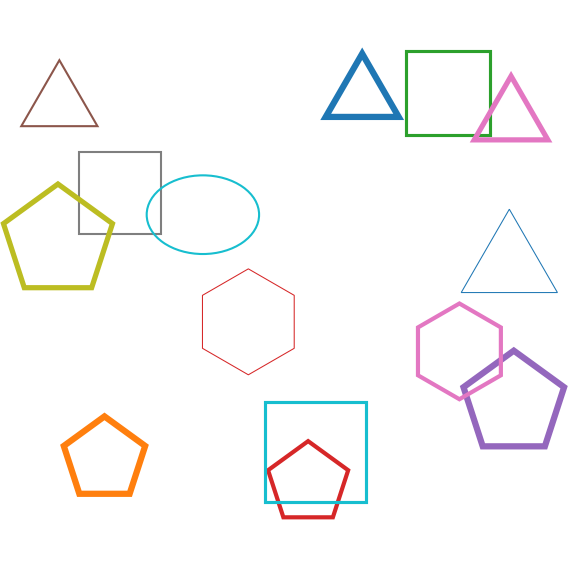[{"shape": "triangle", "thickness": 3, "radius": 0.36, "center": [0.627, 0.833]}, {"shape": "triangle", "thickness": 0.5, "radius": 0.48, "center": [0.882, 0.541]}, {"shape": "pentagon", "thickness": 3, "radius": 0.37, "center": [0.181, 0.204]}, {"shape": "square", "thickness": 1.5, "radius": 0.37, "center": [0.776, 0.838]}, {"shape": "hexagon", "thickness": 0.5, "radius": 0.46, "center": [0.43, 0.442]}, {"shape": "pentagon", "thickness": 2, "radius": 0.36, "center": [0.534, 0.162]}, {"shape": "pentagon", "thickness": 3, "radius": 0.46, "center": [0.89, 0.3]}, {"shape": "triangle", "thickness": 1, "radius": 0.38, "center": [0.103, 0.819]}, {"shape": "triangle", "thickness": 2.5, "radius": 0.37, "center": [0.885, 0.794]}, {"shape": "hexagon", "thickness": 2, "radius": 0.41, "center": [0.796, 0.391]}, {"shape": "square", "thickness": 1, "radius": 0.36, "center": [0.208, 0.665]}, {"shape": "pentagon", "thickness": 2.5, "radius": 0.5, "center": [0.1, 0.581]}, {"shape": "oval", "thickness": 1, "radius": 0.49, "center": [0.351, 0.627]}, {"shape": "square", "thickness": 1.5, "radius": 0.43, "center": [0.546, 0.217]}]